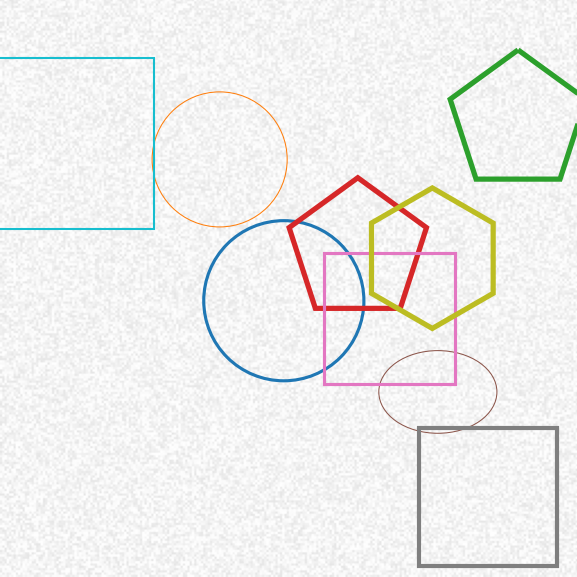[{"shape": "circle", "thickness": 1.5, "radius": 0.69, "center": [0.491, 0.478]}, {"shape": "circle", "thickness": 0.5, "radius": 0.58, "center": [0.38, 0.723]}, {"shape": "pentagon", "thickness": 2.5, "radius": 0.62, "center": [0.897, 0.789]}, {"shape": "pentagon", "thickness": 2.5, "radius": 0.63, "center": [0.62, 0.566]}, {"shape": "oval", "thickness": 0.5, "radius": 0.51, "center": [0.758, 0.32]}, {"shape": "square", "thickness": 1.5, "radius": 0.57, "center": [0.674, 0.447]}, {"shape": "square", "thickness": 2, "radius": 0.6, "center": [0.845, 0.138]}, {"shape": "hexagon", "thickness": 2.5, "radius": 0.61, "center": [0.749, 0.552]}, {"shape": "square", "thickness": 1, "radius": 0.74, "center": [0.119, 0.75]}]